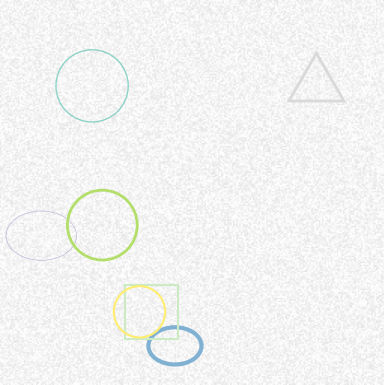[{"shape": "circle", "thickness": 1, "radius": 0.47, "center": [0.239, 0.777]}, {"shape": "oval", "thickness": 0.5, "radius": 0.46, "center": [0.107, 0.388]}, {"shape": "oval", "thickness": 3, "radius": 0.34, "center": [0.454, 0.102]}, {"shape": "circle", "thickness": 2, "radius": 0.45, "center": [0.266, 0.415]}, {"shape": "triangle", "thickness": 2, "radius": 0.41, "center": [0.822, 0.779]}, {"shape": "square", "thickness": 1.5, "radius": 0.35, "center": [0.393, 0.19]}, {"shape": "circle", "thickness": 1.5, "radius": 0.33, "center": [0.362, 0.19]}]